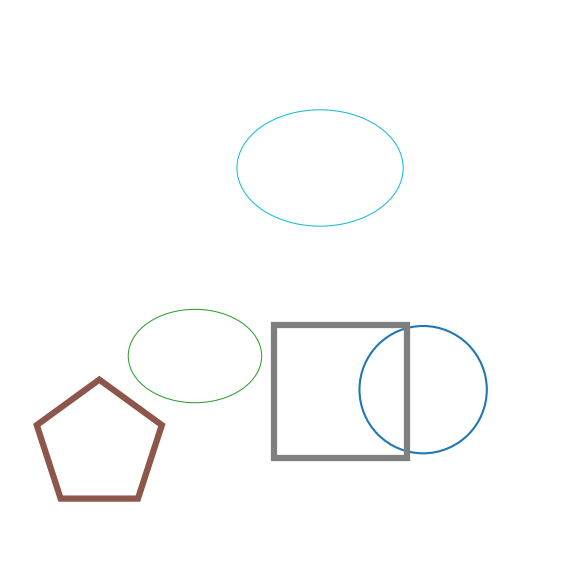[{"shape": "circle", "thickness": 1, "radius": 0.55, "center": [0.733, 0.324]}, {"shape": "oval", "thickness": 0.5, "radius": 0.58, "center": [0.338, 0.383]}, {"shape": "pentagon", "thickness": 3, "radius": 0.57, "center": [0.172, 0.228]}, {"shape": "square", "thickness": 3, "radius": 0.58, "center": [0.59, 0.322]}, {"shape": "oval", "thickness": 0.5, "radius": 0.72, "center": [0.554, 0.708]}]